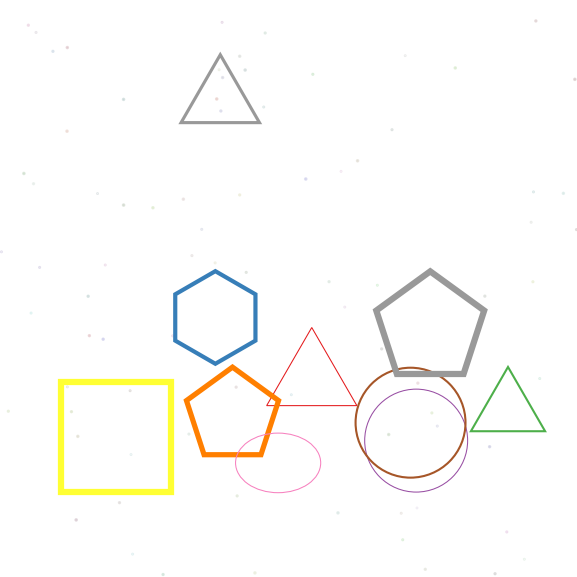[{"shape": "triangle", "thickness": 0.5, "radius": 0.45, "center": [0.54, 0.342]}, {"shape": "hexagon", "thickness": 2, "radius": 0.4, "center": [0.373, 0.449]}, {"shape": "triangle", "thickness": 1, "radius": 0.37, "center": [0.88, 0.29]}, {"shape": "circle", "thickness": 0.5, "radius": 0.45, "center": [0.721, 0.236]}, {"shape": "pentagon", "thickness": 2.5, "radius": 0.42, "center": [0.403, 0.28]}, {"shape": "square", "thickness": 3, "radius": 0.48, "center": [0.2, 0.242]}, {"shape": "circle", "thickness": 1, "radius": 0.48, "center": [0.711, 0.267]}, {"shape": "oval", "thickness": 0.5, "radius": 0.37, "center": [0.482, 0.198]}, {"shape": "pentagon", "thickness": 3, "radius": 0.49, "center": [0.745, 0.431]}, {"shape": "triangle", "thickness": 1.5, "radius": 0.39, "center": [0.381, 0.826]}]